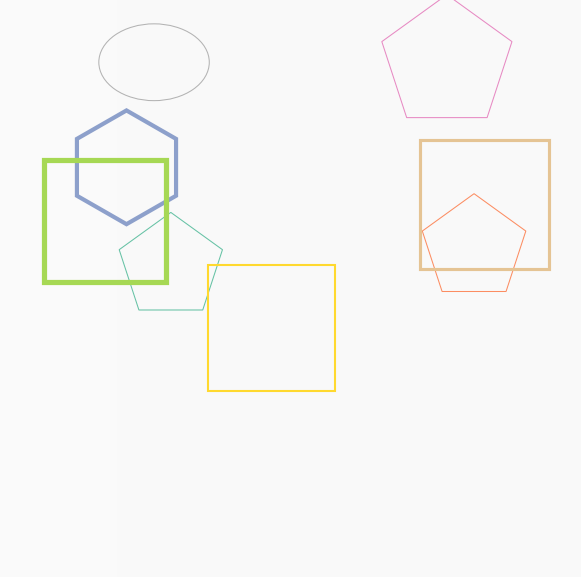[{"shape": "pentagon", "thickness": 0.5, "radius": 0.47, "center": [0.294, 0.538]}, {"shape": "pentagon", "thickness": 0.5, "radius": 0.47, "center": [0.816, 0.57]}, {"shape": "hexagon", "thickness": 2, "radius": 0.49, "center": [0.218, 0.709]}, {"shape": "pentagon", "thickness": 0.5, "radius": 0.59, "center": [0.769, 0.891]}, {"shape": "square", "thickness": 2.5, "radius": 0.53, "center": [0.181, 0.616]}, {"shape": "square", "thickness": 1, "radius": 0.55, "center": [0.467, 0.432]}, {"shape": "square", "thickness": 1.5, "radius": 0.56, "center": [0.833, 0.644]}, {"shape": "oval", "thickness": 0.5, "radius": 0.48, "center": [0.265, 0.891]}]